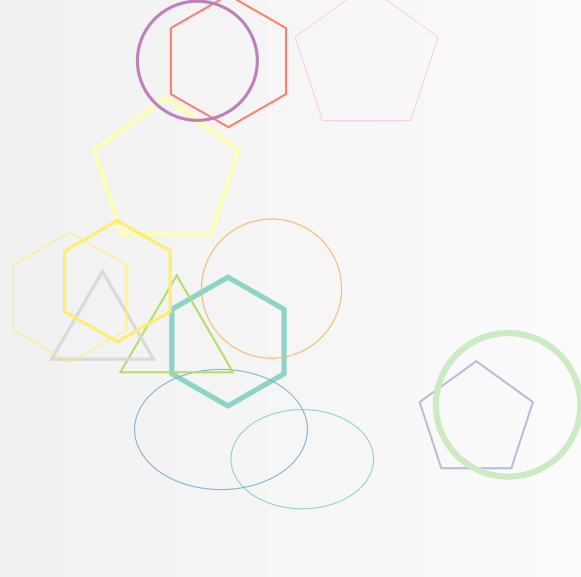[{"shape": "hexagon", "thickness": 2.5, "radius": 0.56, "center": [0.392, 0.408]}, {"shape": "oval", "thickness": 0.5, "radius": 0.61, "center": [0.52, 0.204]}, {"shape": "pentagon", "thickness": 2, "radius": 0.65, "center": [0.286, 0.699]}, {"shape": "pentagon", "thickness": 1, "radius": 0.51, "center": [0.819, 0.271]}, {"shape": "hexagon", "thickness": 1, "radius": 0.57, "center": [0.393, 0.893]}, {"shape": "oval", "thickness": 0.5, "radius": 0.74, "center": [0.38, 0.255]}, {"shape": "circle", "thickness": 0.5, "radius": 0.6, "center": [0.467, 0.499]}, {"shape": "triangle", "thickness": 1, "radius": 0.56, "center": [0.304, 0.41]}, {"shape": "pentagon", "thickness": 0.5, "radius": 0.65, "center": [0.631, 0.895]}, {"shape": "triangle", "thickness": 1.5, "radius": 0.51, "center": [0.176, 0.428]}, {"shape": "circle", "thickness": 1.5, "radius": 0.52, "center": [0.34, 0.894]}, {"shape": "circle", "thickness": 3, "radius": 0.62, "center": [0.874, 0.298]}, {"shape": "hexagon", "thickness": 1.5, "radius": 0.52, "center": [0.202, 0.512]}, {"shape": "hexagon", "thickness": 0.5, "radius": 0.56, "center": [0.12, 0.484]}]